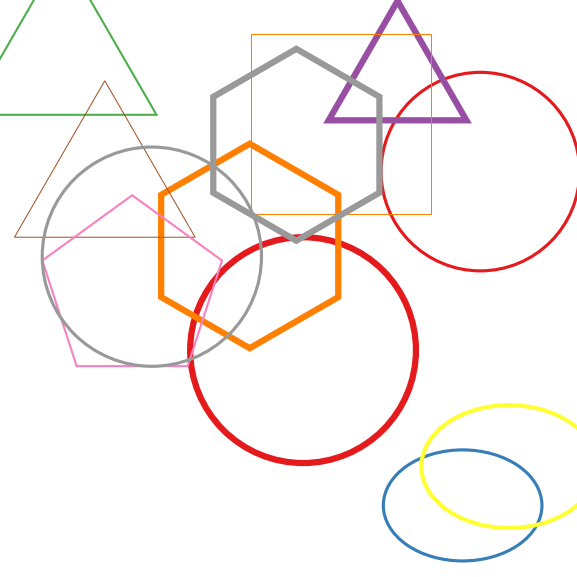[{"shape": "circle", "thickness": 3, "radius": 0.98, "center": [0.525, 0.393]}, {"shape": "circle", "thickness": 1.5, "radius": 0.86, "center": [0.832, 0.702]}, {"shape": "oval", "thickness": 1.5, "radius": 0.69, "center": [0.801, 0.124]}, {"shape": "triangle", "thickness": 1, "radius": 0.94, "center": [0.107, 0.895]}, {"shape": "triangle", "thickness": 3, "radius": 0.69, "center": [0.688, 0.86]}, {"shape": "square", "thickness": 0.5, "radius": 0.78, "center": [0.59, 0.784]}, {"shape": "hexagon", "thickness": 3, "radius": 0.89, "center": [0.432, 0.573]}, {"shape": "oval", "thickness": 2, "radius": 0.76, "center": [0.882, 0.191]}, {"shape": "triangle", "thickness": 0.5, "radius": 0.9, "center": [0.181, 0.679]}, {"shape": "pentagon", "thickness": 1, "radius": 0.82, "center": [0.229, 0.497]}, {"shape": "hexagon", "thickness": 3, "radius": 0.83, "center": [0.513, 0.748]}, {"shape": "circle", "thickness": 1.5, "radius": 0.95, "center": [0.263, 0.555]}]